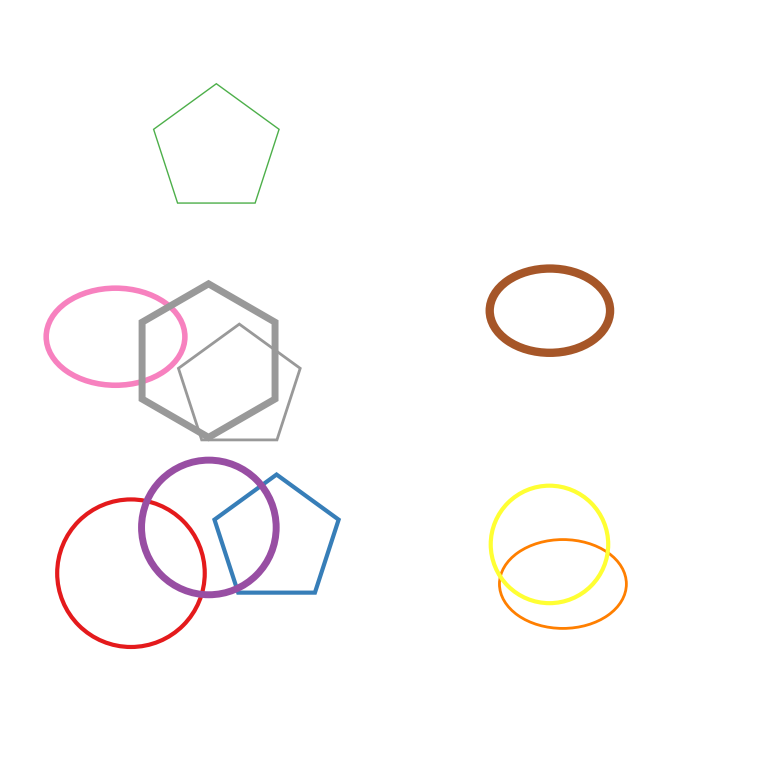[{"shape": "circle", "thickness": 1.5, "radius": 0.48, "center": [0.17, 0.256]}, {"shape": "pentagon", "thickness": 1.5, "radius": 0.42, "center": [0.359, 0.299]}, {"shape": "pentagon", "thickness": 0.5, "radius": 0.43, "center": [0.281, 0.806]}, {"shape": "circle", "thickness": 2.5, "radius": 0.44, "center": [0.271, 0.315]}, {"shape": "oval", "thickness": 1, "radius": 0.41, "center": [0.731, 0.242]}, {"shape": "circle", "thickness": 1.5, "radius": 0.38, "center": [0.714, 0.293]}, {"shape": "oval", "thickness": 3, "radius": 0.39, "center": [0.714, 0.597]}, {"shape": "oval", "thickness": 2, "radius": 0.45, "center": [0.15, 0.563]}, {"shape": "hexagon", "thickness": 2.5, "radius": 0.5, "center": [0.271, 0.532]}, {"shape": "pentagon", "thickness": 1, "radius": 0.42, "center": [0.311, 0.496]}]